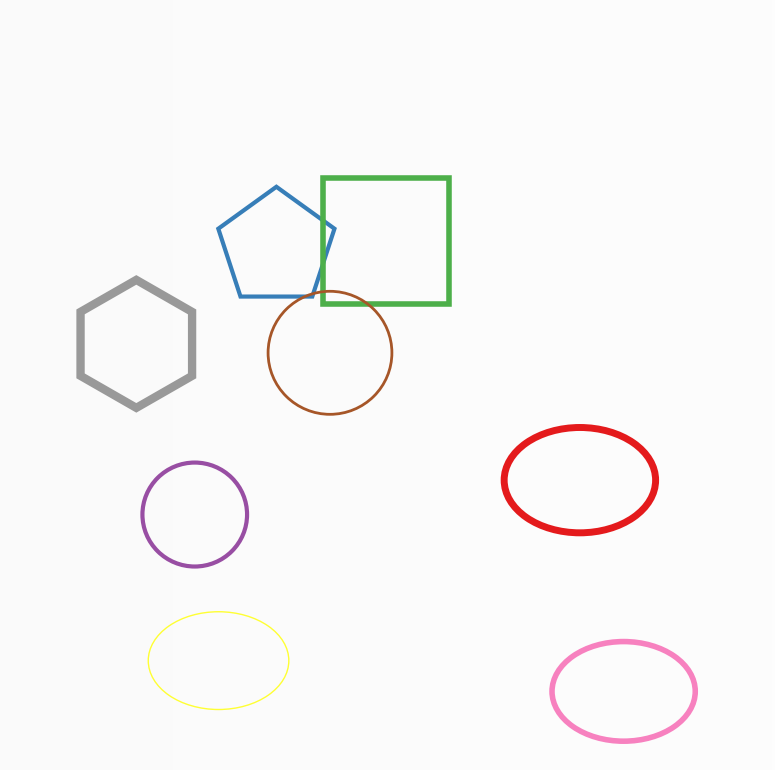[{"shape": "oval", "thickness": 2.5, "radius": 0.49, "center": [0.748, 0.376]}, {"shape": "pentagon", "thickness": 1.5, "radius": 0.39, "center": [0.357, 0.679]}, {"shape": "square", "thickness": 2, "radius": 0.41, "center": [0.498, 0.687]}, {"shape": "circle", "thickness": 1.5, "radius": 0.34, "center": [0.251, 0.332]}, {"shape": "oval", "thickness": 0.5, "radius": 0.45, "center": [0.282, 0.142]}, {"shape": "circle", "thickness": 1, "radius": 0.4, "center": [0.426, 0.542]}, {"shape": "oval", "thickness": 2, "radius": 0.46, "center": [0.805, 0.102]}, {"shape": "hexagon", "thickness": 3, "radius": 0.42, "center": [0.176, 0.553]}]